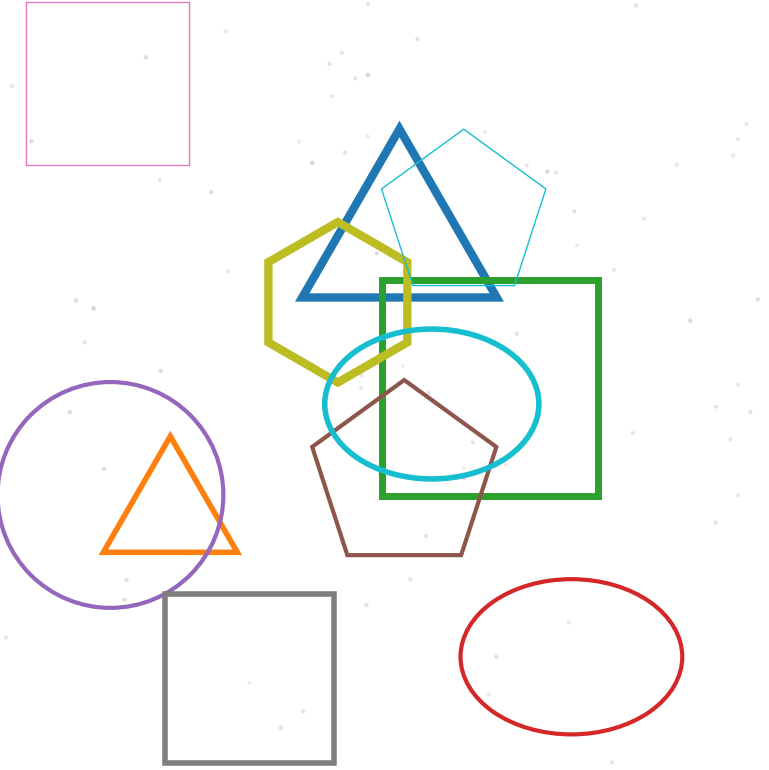[{"shape": "triangle", "thickness": 3, "radius": 0.73, "center": [0.519, 0.687]}, {"shape": "triangle", "thickness": 2, "radius": 0.5, "center": [0.221, 0.333]}, {"shape": "square", "thickness": 2.5, "radius": 0.7, "center": [0.636, 0.496]}, {"shape": "oval", "thickness": 1.5, "radius": 0.72, "center": [0.742, 0.147]}, {"shape": "circle", "thickness": 1.5, "radius": 0.73, "center": [0.143, 0.357]}, {"shape": "pentagon", "thickness": 1.5, "radius": 0.63, "center": [0.525, 0.381]}, {"shape": "square", "thickness": 0.5, "radius": 0.53, "center": [0.14, 0.892]}, {"shape": "square", "thickness": 2, "radius": 0.55, "center": [0.324, 0.119]}, {"shape": "hexagon", "thickness": 3, "radius": 0.52, "center": [0.439, 0.607]}, {"shape": "pentagon", "thickness": 0.5, "radius": 0.56, "center": [0.602, 0.72]}, {"shape": "oval", "thickness": 2, "radius": 0.7, "center": [0.561, 0.475]}]